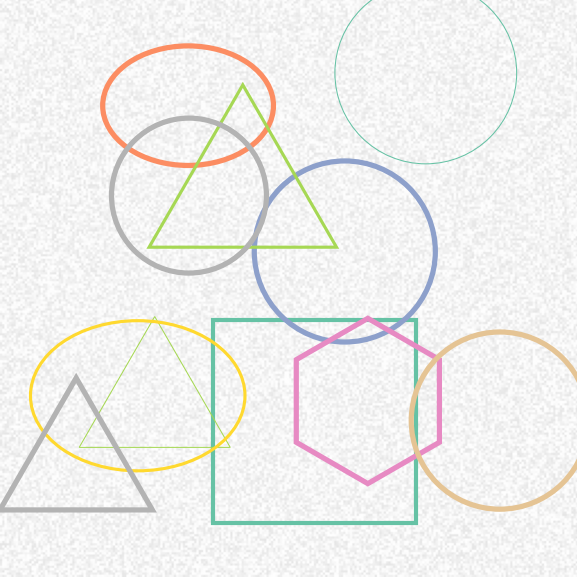[{"shape": "square", "thickness": 2, "radius": 0.88, "center": [0.545, 0.269]}, {"shape": "circle", "thickness": 0.5, "radius": 0.79, "center": [0.737, 0.873]}, {"shape": "oval", "thickness": 2.5, "radius": 0.74, "center": [0.326, 0.816]}, {"shape": "circle", "thickness": 2.5, "radius": 0.78, "center": [0.597, 0.564]}, {"shape": "hexagon", "thickness": 2.5, "radius": 0.72, "center": [0.637, 0.305]}, {"shape": "triangle", "thickness": 1.5, "radius": 0.94, "center": [0.42, 0.665]}, {"shape": "triangle", "thickness": 0.5, "radius": 0.76, "center": [0.268, 0.3]}, {"shape": "oval", "thickness": 1.5, "radius": 0.93, "center": [0.238, 0.314]}, {"shape": "circle", "thickness": 2.5, "radius": 0.77, "center": [0.866, 0.271]}, {"shape": "circle", "thickness": 2.5, "radius": 0.67, "center": [0.327, 0.66]}, {"shape": "triangle", "thickness": 2.5, "radius": 0.76, "center": [0.132, 0.192]}]